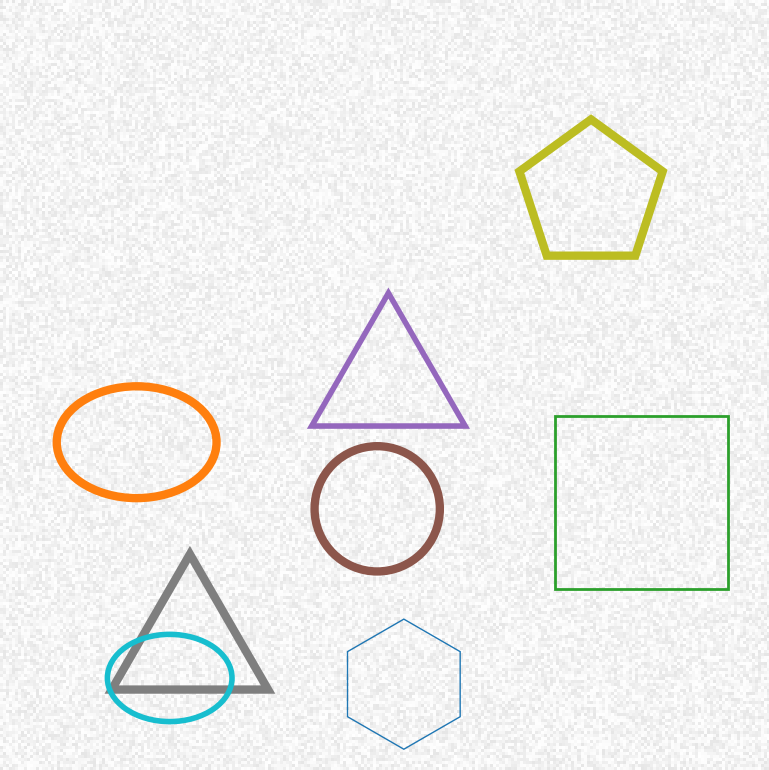[{"shape": "hexagon", "thickness": 0.5, "radius": 0.42, "center": [0.524, 0.111]}, {"shape": "oval", "thickness": 3, "radius": 0.52, "center": [0.177, 0.426]}, {"shape": "square", "thickness": 1, "radius": 0.56, "center": [0.833, 0.348]}, {"shape": "triangle", "thickness": 2, "radius": 0.58, "center": [0.504, 0.504]}, {"shape": "circle", "thickness": 3, "radius": 0.41, "center": [0.49, 0.339]}, {"shape": "triangle", "thickness": 3, "radius": 0.59, "center": [0.247, 0.163]}, {"shape": "pentagon", "thickness": 3, "radius": 0.49, "center": [0.768, 0.747]}, {"shape": "oval", "thickness": 2, "radius": 0.4, "center": [0.22, 0.12]}]